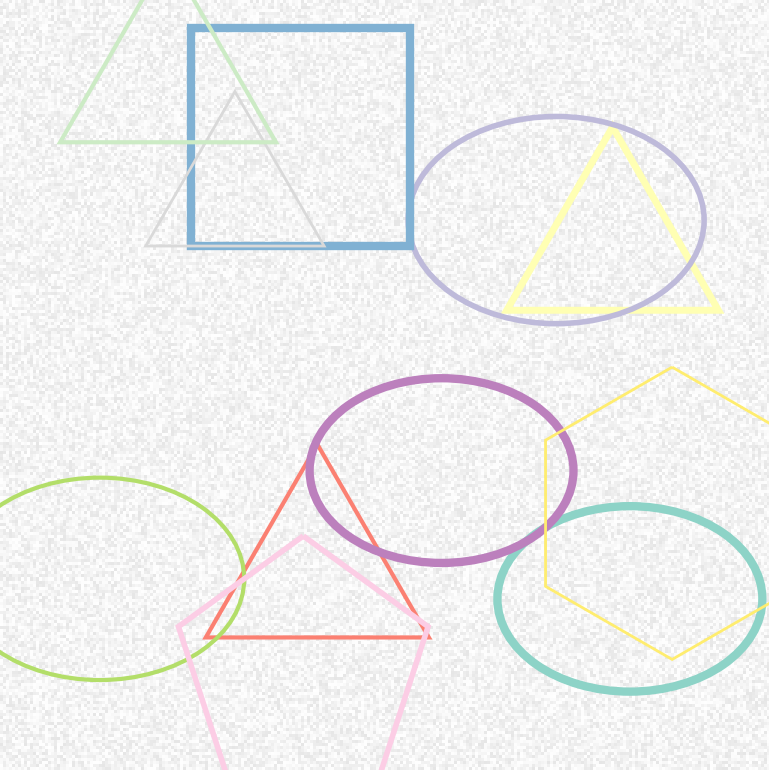[{"shape": "oval", "thickness": 3, "radius": 0.86, "center": [0.818, 0.222]}, {"shape": "triangle", "thickness": 2.5, "radius": 0.79, "center": [0.796, 0.676]}, {"shape": "oval", "thickness": 2, "radius": 0.96, "center": [0.722, 0.714]}, {"shape": "triangle", "thickness": 1.5, "radius": 0.84, "center": [0.412, 0.256]}, {"shape": "square", "thickness": 3, "radius": 0.71, "center": [0.39, 0.822]}, {"shape": "oval", "thickness": 1.5, "radius": 0.94, "center": [0.129, 0.248]}, {"shape": "pentagon", "thickness": 2, "radius": 0.85, "center": [0.394, 0.134]}, {"shape": "triangle", "thickness": 1, "radius": 0.67, "center": [0.305, 0.747]}, {"shape": "oval", "thickness": 3, "radius": 0.86, "center": [0.573, 0.389]}, {"shape": "triangle", "thickness": 1.5, "radius": 0.81, "center": [0.218, 0.896]}, {"shape": "hexagon", "thickness": 1, "radius": 0.95, "center": [0.873, 0.333]}]